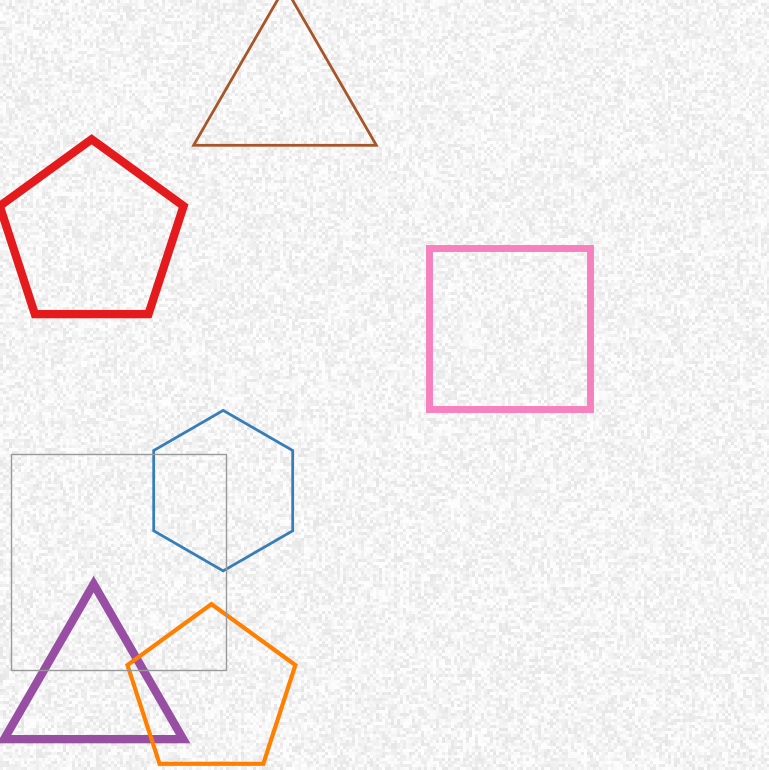[{"shape": "pentagon", "thickness": 3, "radius": 0.63, "center": [0.119, 0.694]}, {"shape": "hexagon", "thickness": 1, "radius": 0.52, "center": [0.29, 0.363]}, {"shape": "triangle", "thickness": 3, "radius": 0.67, "center": [0.122, 0.107]}, {"shape": "pentagon", "thickness": 1.5, "radius": 0.57, "center": [0.275, 0.101]}, {"shape": "triangle", "thickness": 1, "radius": 0.69, "center": [0.37, 0.88]}, {"shape": "square", "thickness": 2.5, "radius": 0.52, "center": [0.661, 0.573]}, {"shape": "square", "thickness": 0.5, "radius": 0.7, "center": [0.154, 0.27]}]